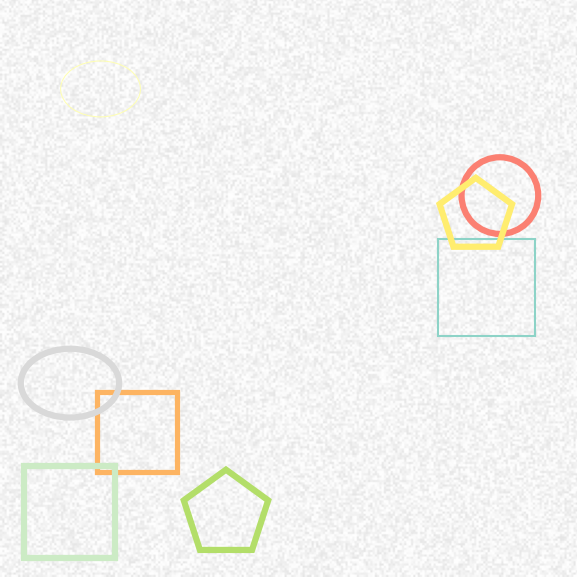[{"shape": "square", "thickness": 1, "radius": 0.42, "center": [0.843, 0.502]}, {"shape": "oval", "thickness": 0.5, "radius": 0.35, "center": [0.174, 0.845]}, {"shape": "circle", "thickness": 3, "radius": 0.33, "center": [0.866, 0.66]}, {"shape": "square", "thickness": 2.5, "radius": 0.35, "center": [0.237, 0.252]}, {"shape": "pentagon", "thickness": 3, "radius": 0.38, "center": [0.391, 0.109]}, {"shape": "oval", "thickness": 3, "radius": 0.43, "center": [0.121, 0.336]}, {"shape": "square", "thickness": 3, "radius": 0.4, "center": [0.12, 0.113]}, {"shape": "pentagon", "thickness": 3, "radius": 0.33, "center": [0.824, 0.625]}]